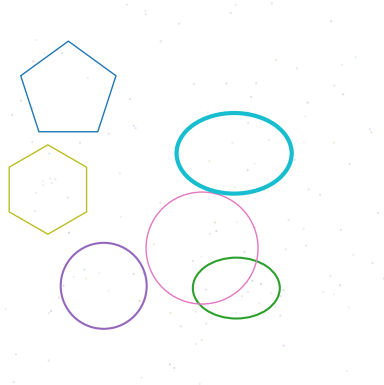[{"shape": "pentagon", "thickness": 1, "radius": 0.65, "center": [0.178, 0.763]}, {"shape": "oval", "thickness": 1.5, "radius": 0.56, "center": [0.614, 0.252]}, {"shape": "circle", "thickness": 1.5, "radius": 0.56, "center": [0.269, 0.258]}, {"shape": "circle", "thickness": 1, "radius": 0.73, "center": [0.525, 0.356]}, {"shape": "hexagon", "thickness": 1, "radius": 0.58, "center": [0.124, 0.508]}, {"shape": "oval", "thickness": 3, "radius": 0.75, "center": [0.608, 0.602]}]